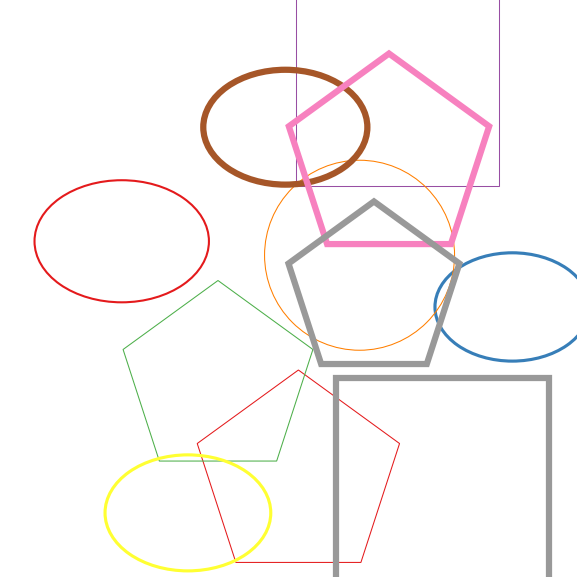[{"shape": "pentagon", "thickness": 0.5, "radius": 0.92, "center": [0.517, 0.174]}, {"shape": "oval", "thickness": 1, "radius": 0.76, "center": [0.211, 0.581]}, {"shape": "oval", "thickness": 1.5, "radius": 0.67, "center": [0.887, 0.468]}, {"shape": "pentagon", "thickness": 0.5, "radius": 0.86, "center": [0.377, 0.341]}, {"shape": "square", "thickness": 0.5, "radius": 0.88, "center": [0.689, 0.853]}, {"shape": "circle", "thickness": 0.5, "radius": 0.82, "center": [0.623, 0.557]}, {"shape": "oval", "thickness": 1.5, "radius": 0.72, "center": [0.325, 0.111]}, {"shape": "oval", "thickness": 3, "radius": 0.71, "center": [0.494, 0.779]}, {"shape": "pentagon", "thickness": 3, "radius": 0.91, "center": [0.674, 0.724]}, {"shape": "square", "thickness": 3, "radius": 0.92, "center": [0.767, 0.161]}, {"shape": "pentagon", "thickness": 3, "radius": 0.78, "center": [0.648, 0.495]}]